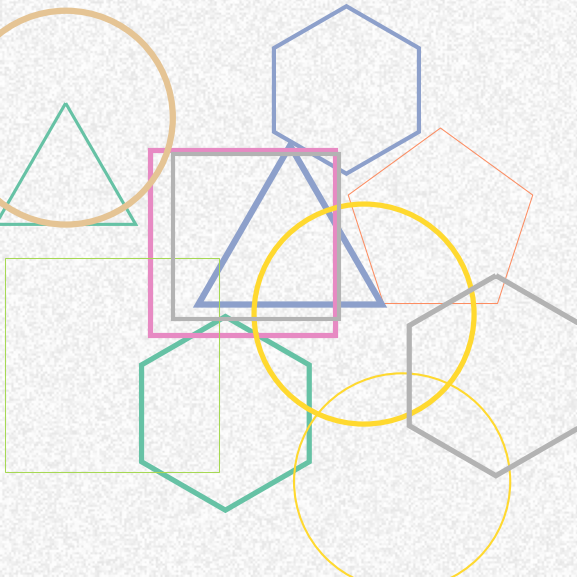[{"shape": "hexagon", "thickness": 2.5, "radius": 0.84, "center": [0.39, 0.283]}, {"shape": "triangle", "thickness": 1.5, "radius": 0.7, "center": [0.114, 0.681]}, {"shape": "pentagon", "thickness": 0.5, "radius": 0.84, "center": [0.763, 0.609]}, {"shape": "hexagon", "thickness": 2, "radius": 0.72, "center": [0.6, 0.843]}, {"shape": "triangle", "thickness": 3, "radius": 0.92, "center": [0.502, 0.564]}, {"shape": "square", "thickness": 2.5, "radius": 0.8, "center": [0.42, 0.579]}, {"shape": "square", "thickness": 0.5, "radius": 0.93, "center": [0.194, 0.367]}, {"shape": "circle", "thickness": 2.5, "radius": 0.95, "center": [0.63, 0.455]}, {"shape": "circle", "thickness": 1, "radius": 0.94, "center": [0.696, 0.166]}, {"shape": "circle", "thickness": 3, "radius": 0.93, "center": [0.114, 0.795]}, {"shape": "hexagon", "thickness": 2.5, "radius": 0.87, "center": [0.859, 0.349]}, {"shape": "square", "thickness": 2, "radius": 0.72, "center": [0.443, 0.59]}]